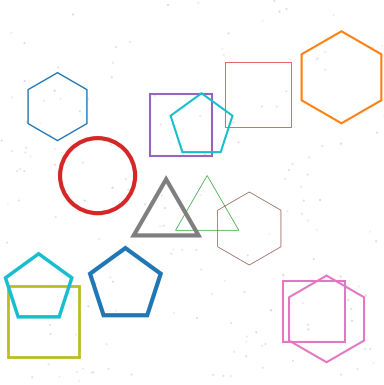[{"shape": "hexagon", "thickness": 1, "radius": 0.44, "center": [0.149, 0.723]}, {"shape": "pentagon", "thickness": 3, "radius": 0.48, "center": [0.326, 0.259]}, {"shape": "hexagon", "thickness": 1.5, "radius": 0.6, "center": [0.887, 0.799]}, {"shape": "triangle", "thickness": 0.5, "radius": 0.47, "center": [0.538, 0.449]}, {"shape": "square", "thickness": 0.5, "radius": 0.42, "center": [0.67, 0.755]}, {"shape": "circle", "thickness": 3, "radius": 0.49, "center": [0.253, 0.544]}, {"shape": "square", "thickness": 1.5, "radius": 0.41, "center": [0.47, 0.676]}, {"shape": "hexagon", "thickness": 0.5, "radius": 0.47, "center": [0.648, 0.406]}, {"shape": "hexagon", "thickness": 1.5, "radius": 0.56, "center": [0.848, 0.172]}, {"shape": "square", "thickness": 1.5, "radius": 0.4, "center": [0.815, 0.191]}, {"shape": "triangle", "thickness": 3, "radius": 0.49, "center": [0.431, 0.437]}, {"shape": "square", "thickness": 2, "radius": 0.46, "center": [0.113, 0.164]}, {"shape": "pentagon", "thickness": 2.5, "radius": 0.45, "center": [0.1, 0.25]}, {"shape": "pentagon", "thickness": 1.5, "radius": 0.42, "center": [0.524, 0.673]}]